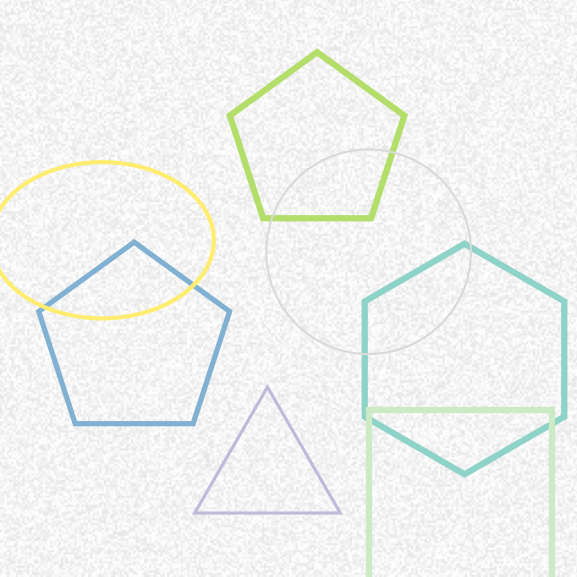[{"shape": "hexagon", "thickness": 3, "radius": 1.0, "center": [0.804, 0.377]}, {"shape": "triangle", "thickness": 1.5, "radius": 0.73, "center": [0.463, 0.184]}, {"shape": "pentagon", "thickness": 2.5, "radius": 0.87, "center": [0.232, 0.406]}, {"shape": "pentagon", "thickness": 3, "radius": 0.79, "center": [0.549, 0.75]}, {"shape": "circle", "thickness": 1, "radius": 0.89, "center": [0.638, 0.563]}, {"shape": "square", "thickness": 3, "radius": 0.79, "center": [0.797, 0.131]}, {"shape": "oval", "thickness": 2, "radius": 0.97, "center": [0.177, 0.583]}]